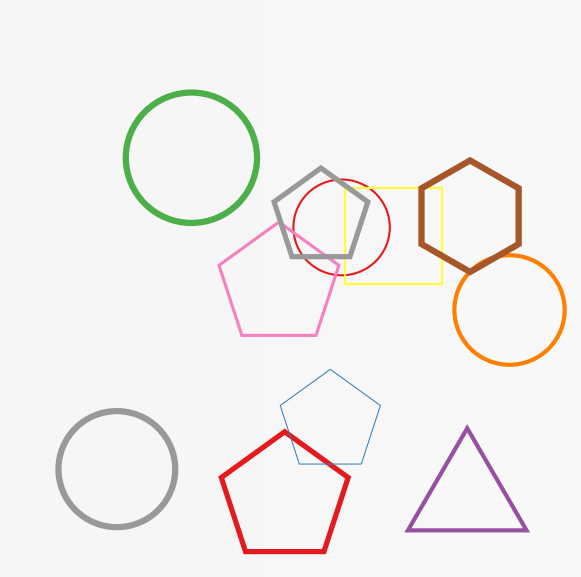[{"shape": "circle", "thickness": 1, "radius": 0.41, "center": [0.588, 0.605]}, {"shape": "pentagon", "thickness": 2.5, "radius": 0.57, "center": [0.49, 0.137]}, {"shape": "pentagon", "thickness": 0.5, "radius": 0.45, "center": [0.568, 0.269]}, {"shape": "circle", "thickness": 3, "radius": 0.56, "center": [0.329, 0.726]}, {"shape": "triangle", "thickness": 2, "radius": 0.59, "center": [0.804, 0.14]}, {"shape": "circle", "thickness": 2, "radius": 0.47, "center": [0.877, 0.462]}, {"shape": "square", "thickness": 1, "radius": 0.42, "center": [0.677, 0.591]}, {"shape": "hexagon", "thickness": 3, "radius": 0.48, "center": [0.809, 0.625]}, {"shape": "pentagon", "thickness": 1.5, "radius": 0.54, "center": [0.48, 0.506]}, {"shape": "pentagon", "thickness": 2.5, "radius": 0.42, "center": [0.552, 0.623]}, {"shape": "circle", "thickness": 3, "radius": 0.5, "center": [0.201, 0.187]}]